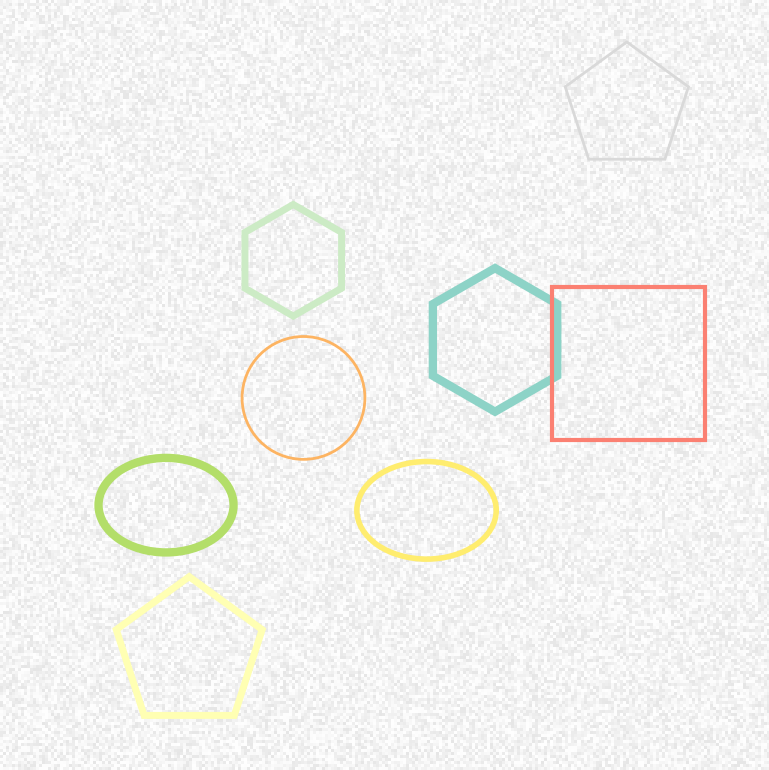[{"shape": "hexagon", "thickness": 3, "radius": 0.47, "center": [0.643, 0.559]}, {"shape": "pentagon", "thickness": 2.5, "radius": 0.5, "center": [0.246, 0.151]}, {"shape": "square", "thickness": 1.5, "radius": 0.5, "center": [0.816, 0.528]}, {"shape": "circle", "thickness": 1, "radius": 0.4, "center": [0.394, 0.483]}, {"shape": "oval", "thickness": 3, "radius": 0.44, "center": [0.216, 0.344]}, {"shape": "pentagon", "thickness": 1, "radius": 0.42, "center": [0.814, 0.861]}, {"shape": "hexagon", "thickness": 2.5, "radius": 0.36, "center": [0.381, 0.662]}, {"shape": "oval", "thickness": 2, "radius": 0.45, "center": [0.554, 0.337]}]